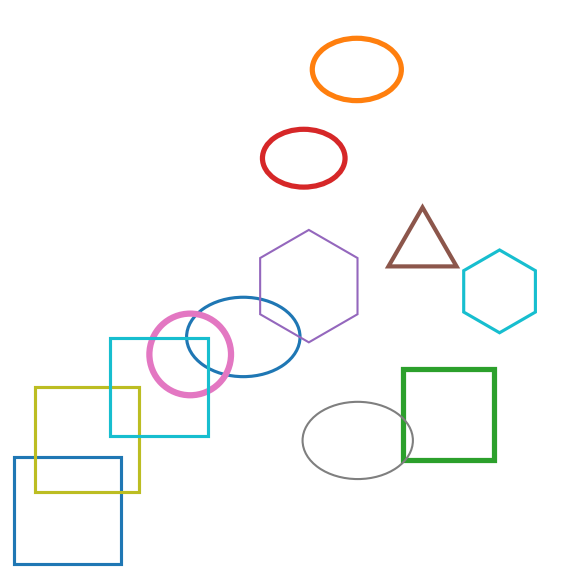[{"shape": "oval", "thickness": 1.5, "radius": 0.49, "center": [0.421, 0.416]}, {"shape": "square", "thickness": 1.5, "radius": 0.46, "center": [0.116, 0.115]}, {"shape": "oval", "thickness": 2.5, "radius": 0.39, "center": [0.618, 0.879]}, {"shape": "square", "thickness": 2.5, "radius": 0.4, "center": [0.777, 0.282]}, {"shape": "oval", "thickness": 2.5, "radius": 0.36, "center": [0.526, 0.725]}, {"shape": "hexagon", "thickness": 1, "radius": 0.49, "center": [0.535, 0.504]}, {"shape": "triangle", "thickness": 2, "radius": 0.34, "center": [0.732, 0.572]}, {"shape": "circle", "thickness": 3, "radius": 0.35, "center": [0.329, 0.385]}, {"shape": "oval", "thickness": 1, "radius": 0.48, "center": [0.619, 0.236]}, {"shape": "square", "thickness": 1.5, "radius": 0.45, "center": [0.151, 0.238]}, {"shape": "hexagon", "thickness": 1.5, "radius": 0.36, "center": [0.865, 0.495]}, {"shape": "square", "thickness": 1.5, "radius": 0.43, "center": [0.275, 0.329]}]